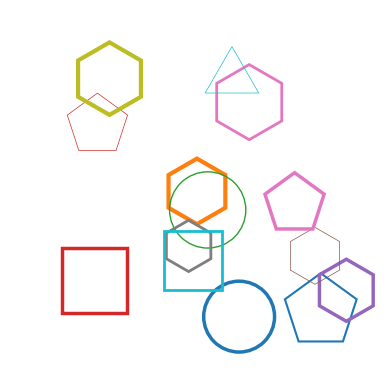[{"shape": "pentagon", "thickness": 1.5, "radius": 0.49, "center": [0.833, 0.192]}, {"shape": "circle", "thickness": 2.5, "radius": 0.46, "center": [0.621, 0.178]}, {"shape": "hexagon", "thickness": 3, "radius": 0.43, "center": [0.512, 0.503]}, {"shape": "circle", "thickness": 1, "radius": 0.5, "center": [0.539, 0.455]}, {"shape": "pentagon", "thickness": 0.5, "radius": 0.41, "center": [0.253, 0.676]}, {"shape": "square", "thickness": 2.5, "radius": 0.43, "center": [0.246, 0.271]}, {"shape": "hexagon", "thickness": 2.5, "radius": 0.4, "center": [0.9, 0.246]}, {"shape": "hexagon", "thickness": 0.5, "radius": 0.37, "center": [0.818, 0.336]}, {"shape": "hexagon", "thickness": 2, "radius": 0.49, "center": [0.647, 0.735]}, {"shape": "pentagon", "thickness": 2.5, "radius": 0.4, "center": [0.765, 0.471]}, {"shape": "hexagon", "thickness": 2, "radius": 0.33, "center": [0.49, 0.361]}, {"shape": "hexagon", "thickness": 3, "radius": 0.47, "center": [0.284, 0.796]}, {"shape": "square", "thickness": 2, "radius": 0.38, "center": [0.501, 0.323]}, {"shape": "triangle", "thickness": 0.5, "radius": 0.4, "center": [0.602, 0.799]}]